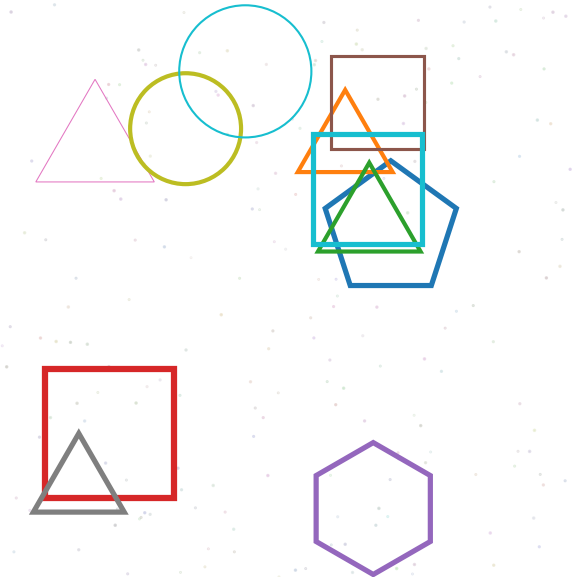[{"shape": "pentagon", "thickness": 2.5, "radius": 0.6, "center": [0.677, 0.601]}, {"shape": "triangle", "thickness": 2, "radius": 0.47, "center": [0.598, 0.749]}, {"shape": "triangle", "thickness": 2, "radius": 0.51, "center": [0.639, 0.615]}, {"shape": "square", "thickness": 3, "radius": 0.56, "center": [0.189, 0.249]}, {"shape": "hexagon", "thickness": 2.5, "radius": 0.57, "center": [0.646, 0.119]}, {"shape": "square", "thickness": 1.5, "radius": 0.4, "center": [0.654, 0.822]}, {"shape": "triangle", "thickness": 0.5, "radius": 0.59, "center": [0.165, 0.743]}, {"shape": "triangle", "thickness": 2.5, "radius": 0.45, "center": [0.136, 0.158]}, {"shape": "circle", "thickness": 2, "radius": 0.48, "center": [0.321, 0.776]}, {"shape": "square", "thickness": 2.5, "radius": 0.48, "center": [0.636, 0.672]}, {"shape": "circle", "thickness": 1, "radius": 0.57, "center": [0.425, 0.876]}]